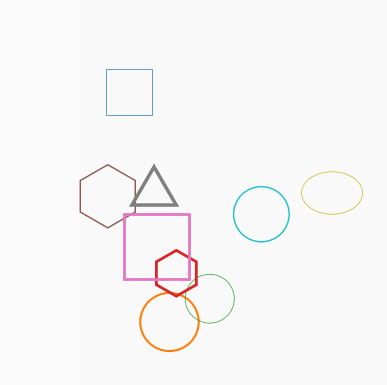[{"shape": "square", "thickness": 0.5, "radius": 0.3, "center": [0.333, 0.762]}, {"shape": "circle", "thickness": 1.5, "radius": 0.38, "center": [0.437, 0.164]}, {"shape": "circle", "thickness": 0.5, "radius": 0.32, "center": [0.541, 0.224]}, {"shape": "hexagon", "thickness": 2, "radius": 0.3, "center": [0.455, 0.29]}, {"shape": "hexagon", "thickness": 1, "radius": 0.41, "center": [0.278, 0.49]}, {"shape": "square", "thickness": 2, "radius": 0.42, "center": [0.404, 0.359]}, {"shape": "triangle", "thickness": 2.5, "radius": 0.33, "center": [0.398, 0.5]}, {"shape": "oval", "thickness": 0.5, "radius": 0.39, "center": [0.857, 0.499]}, {"shape": "circle", "thickness": 1, "radius": 0.36, "center": [0.674, 0.444]}]